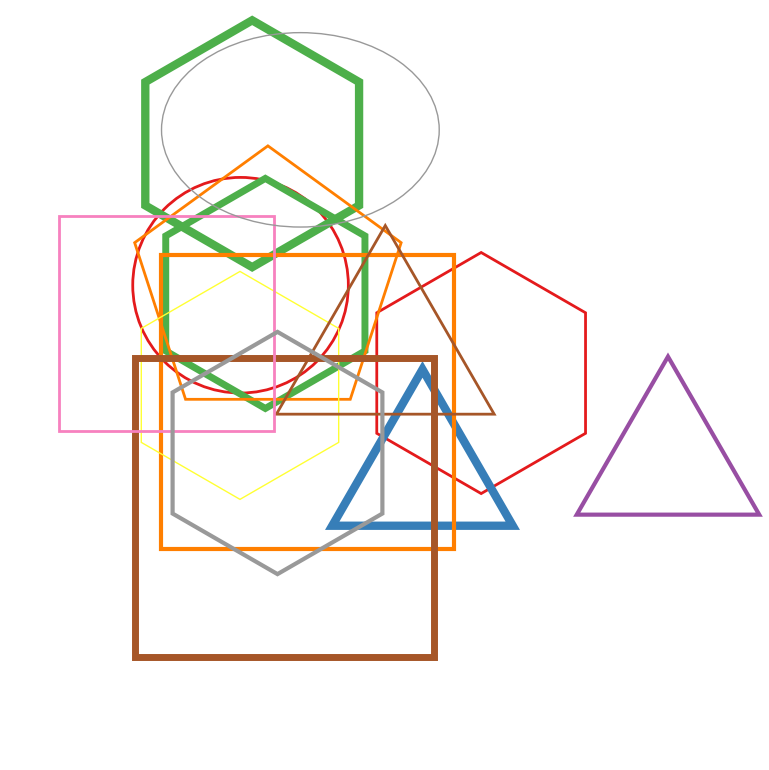[{"shape": "hexagon", "thickness": 1, "radius": 0.78, "center": [0.625, 0.516]}, {"shape": "circle", "thickness": 1, "radius": 0.7, "center": [0.312, 0.63]}, {"shape": "triangle", "thickness": 3, "radius": 0.68, "center": [0.549, 0.385]}, {"shape": "hexagon", "thickness": 2.5, "radius": 0.75, "center": [0.345, 0.619]}, {"shape": "hexagon", "thickness": 3, "radius": 0.8, "center": [0.328, 0.813]}, {"shape": "triangle", "thickness": 1.5, "radius": 0.68, "center": [0.868, 0.4]}, {"shape": "pentagon", "thickness": 1, "radius": 0.91, "center": [0.348, 0.629]}, {"shape": "square", "thickness": 1.5, "radius": 0.95, "center": [0.399, 0.478]}, {"shape": "hexagon", "thickness": 0.5, "radius": 0.74, "center": [0.312, 0.499]}, {"shape": "triangle", "thickness": 1, "radius": 0.82, "center": [0.5, 0.544]}, {"shape": "square", "thickness": 2.5, "radius": 0.97, "center": [0.369, 0.341]}, {"shape": "square", "thickness": 1, "radius": 0.7, "center": [0.216, 0.58]}, {"shape": "oval", "thickness": 0.5, "radius": 0.9, "center": [0.39, 0.831]}, {"shape": "hexagon", "thickness": 1.5, "radius": 0.79, "center": [0.36, 0.412]}]